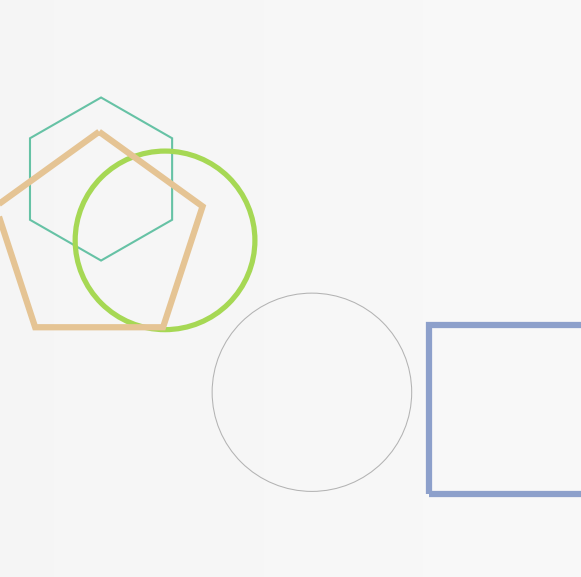[{"shape": "hexagon", "thickness": 1, "radius": 0.71, "center": [0.174, 0.689]}, {"shape": "square", "thickness": 3, "radius": 0.73, "center": [0.884, 0.291]}, {"shape": "circle", "thickness": 2.5, "radius": 0.77, "center": [0.284, 0.583]}, {"shape": "pentagon", "thickness": 3, "radius": 0.94, "center": [0.17, 0.584]}, {"shape": "circle", "thickness": 0.5, "radius": 0.86, "center": [0.537, 0.32]}]